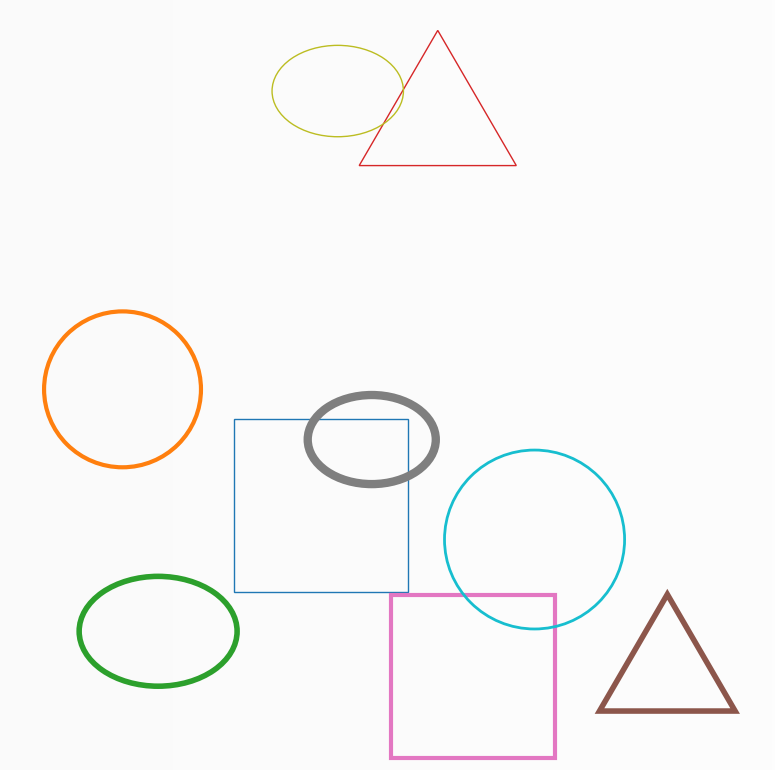[{"shape": "square", "thickness": 0.5, "radius": 0.56, "center": [0.414, 0.343]}, {"shape": "circle", "thickness": 1.5, "radius": 0.51, "center": [0.158, 0.494]}, {"shape": "oval", "thickness": 2, "radius": 0.51, "center": [0.204, 0.18]}, {"shape": "triangle", "thickness": 0.5, "radius": 0.59, "center": [0.565, 0.843]}, {"shape": "triangle", "thickness": 2, "radius": 0.51, "center": [0.861, 0.127]}, {"shape": "square", "thickness": 1.5, "radius": 0.53, "center": [0.611, 0.121]}, {"shape": "oval", "thickness": 3, "radius": 0.41, "center": [0.48, 0.429]}, {"shape": "oval", "thickness": 0.5, "radius": 0.42, "center": [0.436, 0.882]}, {"shape": "circle", "thickness": 1, "radius": 0.58, "center": [0.69, 0.299]}]